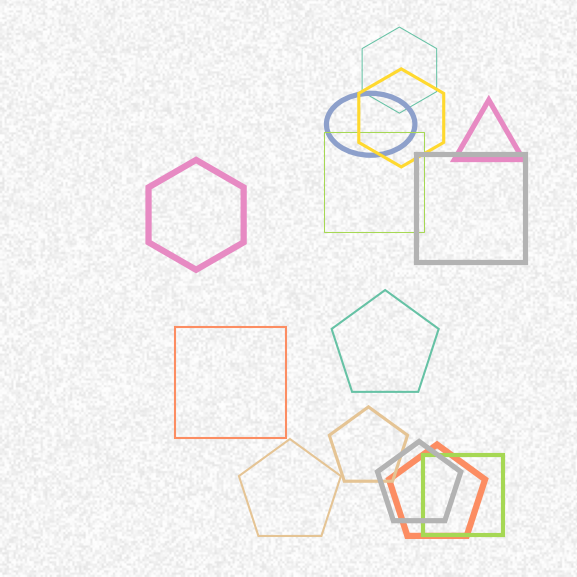[{"shape": "pentagon", "thickness": 1, "radius": 0.49, "center": [0.667, 0.399]}, {"shape": "hexagon", "thickness": 0.5, "radius": 0.37, "center": [0.692, 0.878]}, {"shape": "square", "thickness": 1, "radius": 0.48, "center": [0.399, 0.337]}, {"shape": "pentagon", "thickness": 3, "radius": 0.44, "center": [0.757, 0.142]}, {"shape": "oval", "thickness": 2.5, "radius": 0.38, "center": [0.642, 0.784]}, {"shape": "hexagon", "thickness": 3, "radius": 0.48, "center": [0.34, 0.627]}, {"shape": "triangle", "thickness": 2.5, "radius": 0.34, "center": [0.846, 0.757]}, {"shape": "square", "thickness": 0.5, "radius": 0.43, "center": [0.647, 0.684]}, {"shape": "square", "thickness": 2, "radius": 0.35, "center": [0.801, 0.143]}, {"shape": "hexagon", "thickness": 1.5, "radius": 0.42, "center": [0.695, 0.795]}, {"shape": "pentagon", "thickness": 1.5, "radius": 0.36, "center": [0.638, 0.223]}, {"shape": "pentagon", "thickness": 1, "radius": 0.46, "center": [0.502, 0.146]}, {"shape": "square", "thickness": 2.5, "radius": 0.47, "center": [0.815, 0.639]}, {"shape": "pentagon", "thickness": 2.5, "radius": 0.38, "center": [0.726, 0.159]}]